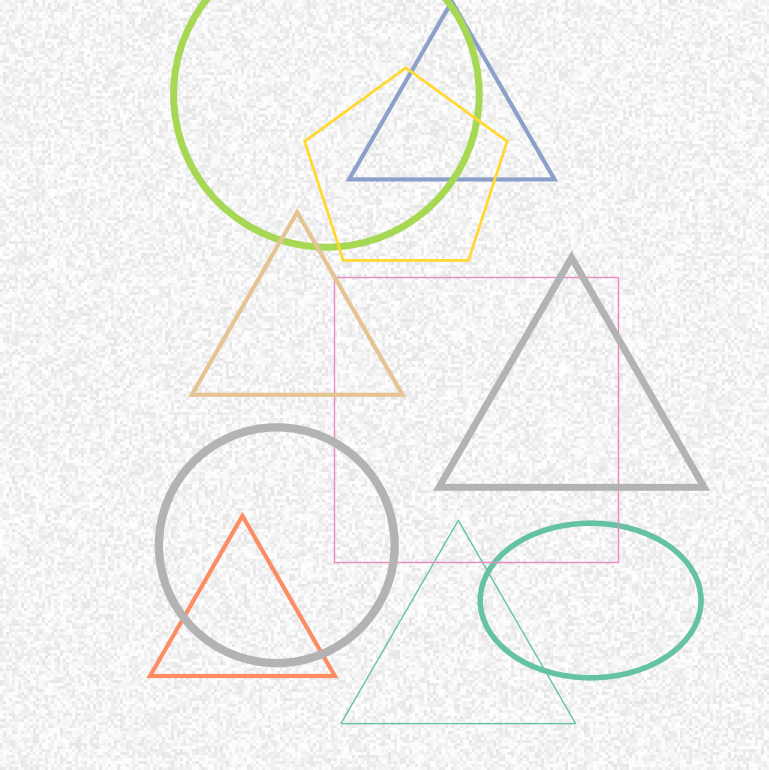[{"shape": "triangle", "thickness": 0.5, "radius": 0.88, "center": [0.595, 0.148]}, {"shape": "oval", "thickness": 2, "radius": 0.72, "center": [0.767, 0.22]}, {"shape": "triangle", "thickness": 1.5, "radius": 0.69, "center": [0.315, 0.191]}, {"shape": "triangle", "thickness": 1.5, "radius": 0.77, "center": [0.587, 0.844]}, {"shape": "square", "thickness": 0.5, "radius": 0.92, "center": [0.618, 0.455]}, {"shape": "circle", "thickness": 2.5, "radius": 0.99, "center": [0.424, 0.877]}, {"shape": "pentagon", "thickness": 1, "radius": 0.69, "center": [0.527, 0.774]}, {"shape": "triangle", "thickness": 1.5, "radius": 0.79, "center": [0.386, 0.566]}, {"shape": "circle", "thickness": 3, "radius": 0.77, "center": [0.359, 0.292]}, {"shape": "triangle", "thickness": 2.5, "radius": 0.99, "center": [0.742, 0.467]}]